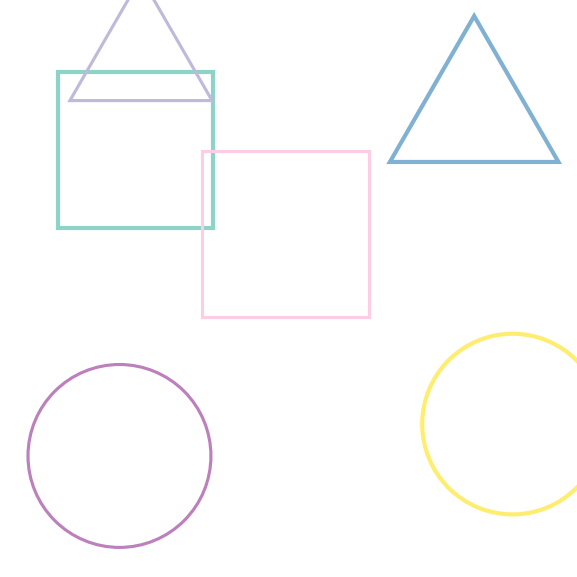[{"shape": "square", "thickness": 2, "radius": 0.67, "center": [0.235, 0.739]}, {"shape": "triangle", "thickness": 1.5, "radius": 0.71, "center": [0.244, 0.896]}, {"shape": "triangle", "thickness": 2, "radius": 0.84, "center": [0.821, 0.803]}, {"shape": "square", "thickness": 1.5, "radius": 0.72, "center": [0.494, 0.594]}, {"shape": "circle", "thickness": 1.5, "radius": 0.79, "center": [0.207, 0.21]}, {"shape": "circle", "thickness": 2, "radius": 0.78, "center": [0.888, 0.265]}]